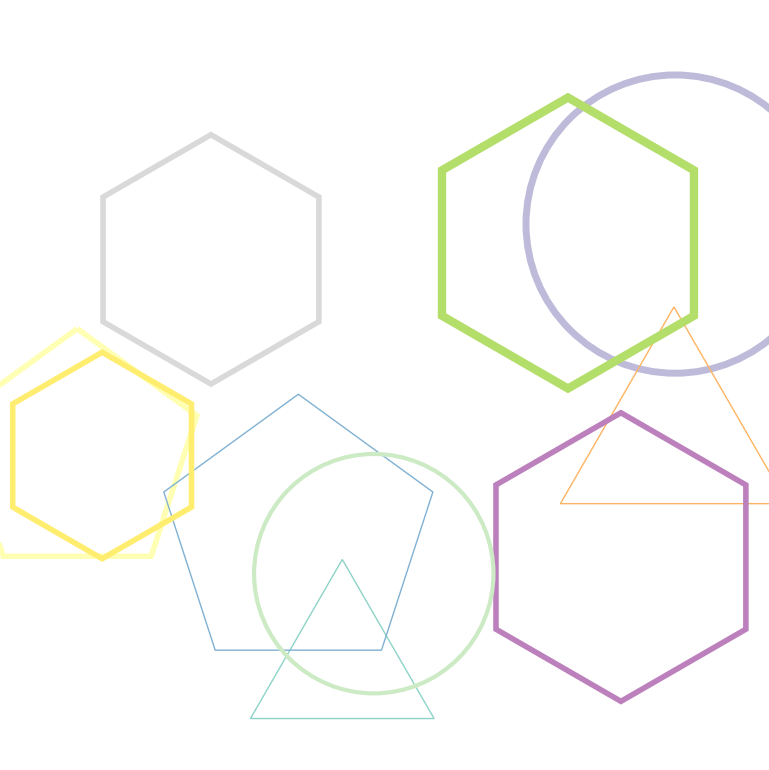[{"shape": "triangle", "thickness": 0.5, "radius": 0.69, "center": [0.445, 0.136]}, {"shape": "pentagon", "thickness": 2, "radius": 0.82, "center": [0.1, 0.41]}, {"shape": "circle", "thickness": 2.5, "radius": 0.97, "center": [0.877, 0.709]}, {"shape": "pentagon", "thickness": 0.5, "radius": 0.92, "center": [0.387, 0.304]}, {"shape": "triangle", "thickness": 0.5, "radius": 0.85, "center": [0.875, 0.431]}, {"shape": "hexagon", "thickness": 3, "radius": 0.94, "center": [0.738, 0.684]}, {"shape": "hexagon", "thickness": 2, "radius": 0.81, "center": [0.274, 0.663]}, {"shape": "hexagon", "thickness": 2, "radius": 0.94, "center": [0.806, 0.277]}, {"shape": "circle", "thickness": 1.5, "radius": 0.78, "center": [0.485, 0.255]}, {"shape": "hexagon", "thickness": 2, "radius": 0.67, "center": [0.133, 0.408]}]